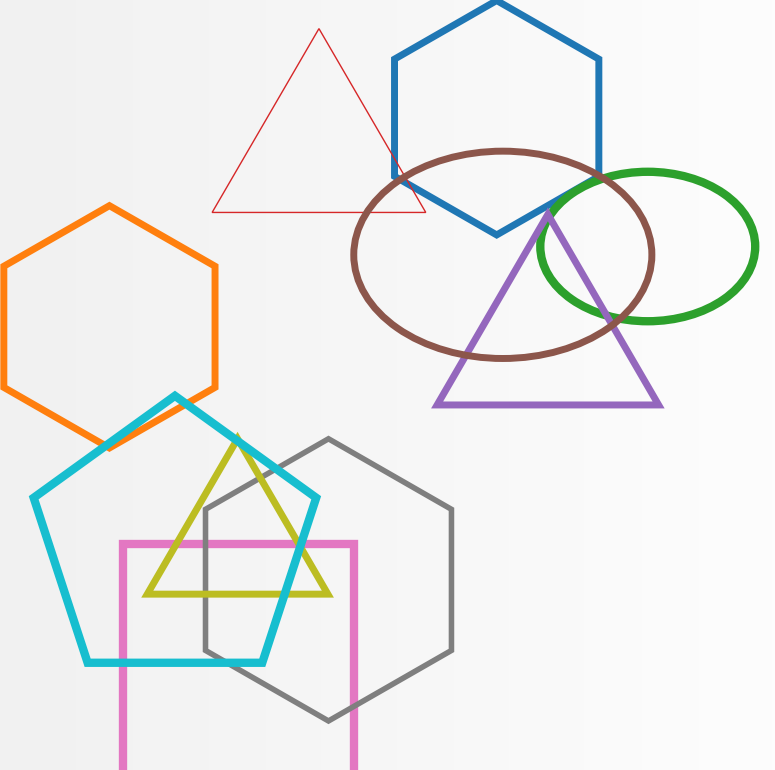[{"shape": "hexagon", "thickness": 2.5, "radius": 0.76, "center": [0.641, 0.847]}, {"shape": "hexagon", "thickness": 2.5, "radius": 0.79, "center": [0.141, 0.576]}, {"shape": "oval", "thickness": 3, "radius": 0.69, "center": [0.836, 0.68]}, {"shape": "triangle", "thickness": 0.5, "radius": 0.8, "center": [0.412, 0.804]}, {"shape": "triangle", "thickness": 2.5, "radius": 0.83, "center": [0.707, 0.557]}, {"shape": "oval", "thickness": 2.5, "radius": 0.96, "center": [0.649, 0.669]}, {"shape": "square", "thickness": 3, "radius": 0.74, "center": [0.308, 0.145]}, {"shape": "hexagon", "thickness": 2, "radius": 0.92, "center": [0.424, 0.247]}, {"shape": "triangle", "thickness": 2.5, "radius": 0.67, "center": [0.307, 0.296]}, {"shape": "pentagon", "thickness": 3, "radius": 0.96, "center": [0.226, 0.294]}]